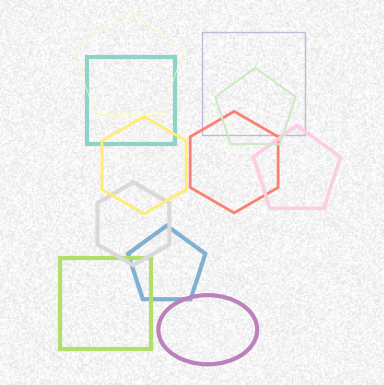[{"shape": "square", "thickness": 3, "radius": 0.57, "center": [0.34, 0.739]}, {"shape": "pentagon", "thickness": 0.5, "radius": 0.75, "center": [0.334, 0.824]}, {"shape": "square", "thickness": 1, "radius": 0.67, "center": [0.657, 0.783]}, {"shape": "hexagon", "thickness": 2, "radius": 0.66, "center": [0.608, 0.579]}, {"shape": "pentagon", "thickness": 3, "radius": 0.53, "center": [0.433, 0.308]}, {"shape": "square", "thickness": 3, "radius": 0.59, "center": [0.273, 0.211]}, {"shape": "pentagon", "thickness": 2.5, "radius": 0.6, "center": [0.771, 0.555]}, {"shape": "hexagon", "thickness": 3, "radius": 0.54, "center": [0.347, 0.419]}, {"shape": "oval", "thickness": 3, "radius": 0.64, "center": [0.54, 0.144]}, {"shape": "pentagon", "thickness": 1.5, "radius": 0.55, "center": [0.663, 0.714]}, {"shape": "hexagon", "thickness": 2, "radius": 0.63, "center": [0.374, 0.571]}]